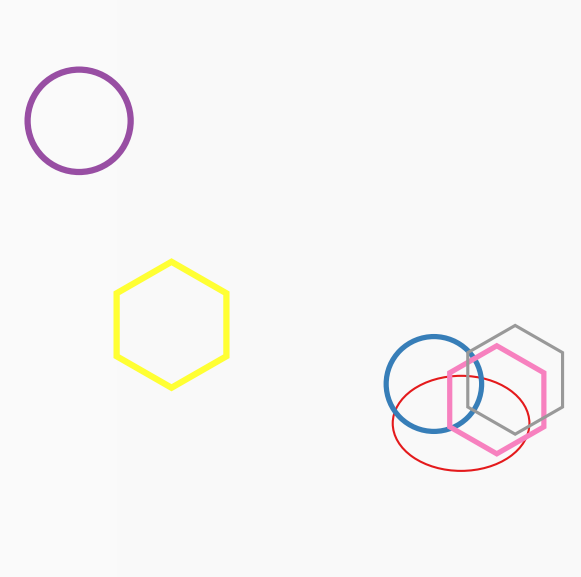[{"shape": "oval", "thickness": 1, "radius": 0.59, "center": [0.793, 0.266]}, {"shape": "circle", "thickness": 2.5, "radius": 0.41, "center": [0.746, 0.334]}, {"shape": "circle", "thickness": 3, "radius": 0.44, "center": [0.136, 0.79]}, {"shape": "hexagon", "thickness": 3, "radius": 0.55, "center": [0.295, 0.437]}, {"shape": "hexagon", "thickness": 2.5, "radius": 0.47, "center": [0.855, 0.307]}, {"shape": "hexagon", "thickness": 1.5, "radius": 0.47, "center": [0.886, 0.341]}]